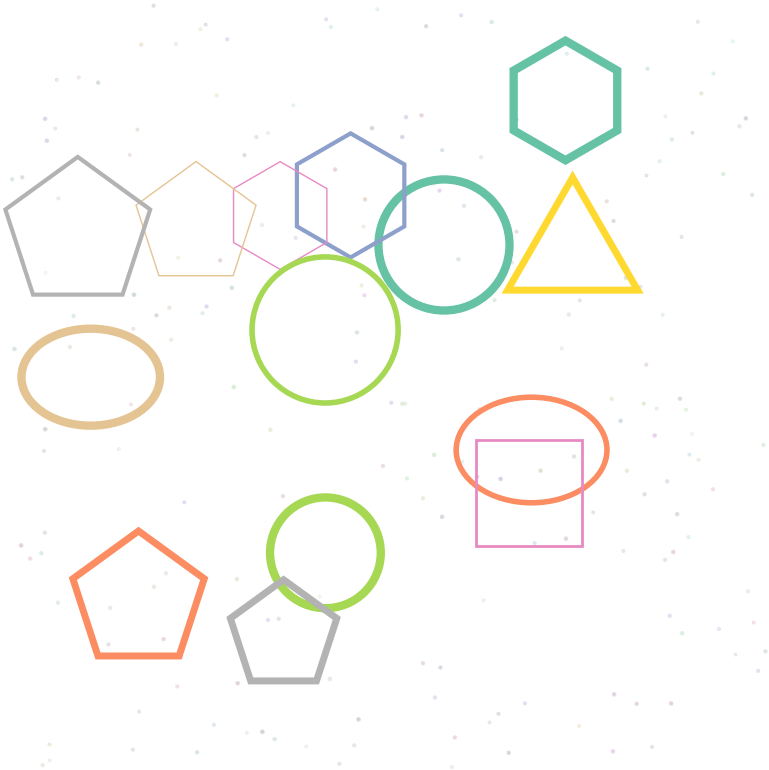[{"shape": "circle", "thickness": 3, "radius": 0.43, "center": [0.577, 0.682]}, {"shape": "hexagon", "thickness": 3, "radius": 0.39, "center": [0.734, 0.87]}, {"shape": "pentagon", "thickness": 2.5, "radius": 0.45, "center": [0.18, 0.221]}, {"shape": "oval", "thickness": 2, "radius": 0.49, "center": [0.69, 0.416]}, {"shape": "hexagon", "thickness": 1.5, "radius": 0.4, "center": [0.455, 0.746]}, {"shape": "square", "thickness": 1, "radius": 0.34, "center": [0.687, 0.36]}, {"shape": "hexagon", "thickness": 0.5, "radius": 0.35, "center": [0.364, 0.72]}, {"shape": "circle", "thickness": 2, "radius": 0.47, "center": [0.422, 0.571]}, {"shape": "circle", "thickness": 3, "radius": 0.36, "center": [0.423, 0.282]}, {"shape": "triangle", "thickness": 2.5, "radius": 0.49, "center": [0.744, 0.672]}, {"shape": "oval", "thickness": 3, "radius": 0.45, "center": [0.118, 0.51]}, {"shape": "pentagon", "thickness": 0.5, "radius": 0.41, "center": [0.255, 0.708]}, {"shape": "pentagon", "thickness": 1.5, "radius": 0.49, "center": [0.101, 0.697]}, {"shape": "pentagon", "thickness": 2.5, "radius": 0.36, "center": [0.368, 0.174]}]